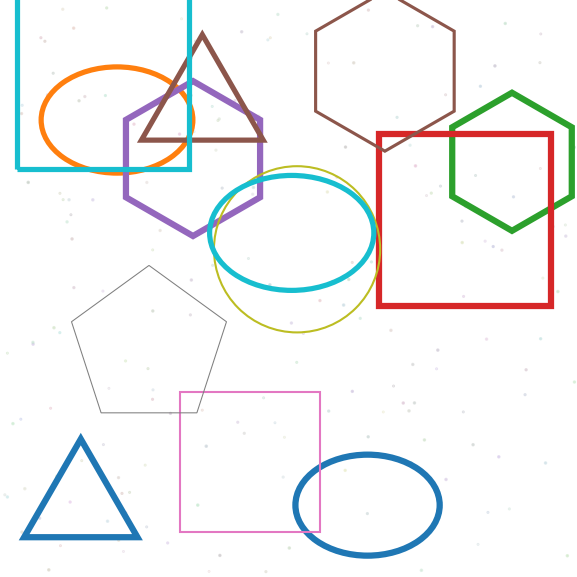[{"shape": "oval", "thickness": 3, "radius": 0.62, "center": [0.636, 0.124]}, {"shape": "triangle", "thickness": 3, "radius": 0.57, "center": [0.14, 0.126]}, {"shape": "oval", "thickness": 2.5, "radius": 0.66, "center": [0.203, 0.791]}, {"shape": "hexagon", "thickness": 3, "radius": 0.6, "center": [0.887, 0.719]}, {"shape": "square", "thickness": 3, "radius": 0.75, "center": [0.806, 0.618]}, {"shape": "hexagon", "thickness": 3, "radius": 0.67, "center": [0.334, 0.725]}, {"shape": "hexagon", "thickness": 1.5, "radius": 0.69, "center": [0.666, 0.876]}, {"shape": "triangle", "thickness": 2.5, "radius": 0.61, "center": [0.35, 0.817]}, {"shape": "square", "thickness": 1, "radius": 0.61, "center": [0.434, 0.2]}, {"shape": "pentagon", "thickness": 0.5, "radius": 0.71, "center": [0.258, 0.398]}, {"shape": "circle", "thickness": 1, "radius": 0.72, "center": [0.514, 0.567]}, {"shape": "oval", "thickness": 2.5, "radius": 0.71, "center": [0.505, 0.596]}, {"shape": "square", "thickness": 2.5, "radius": 0.74, "center": [0.179, 0.855]}]